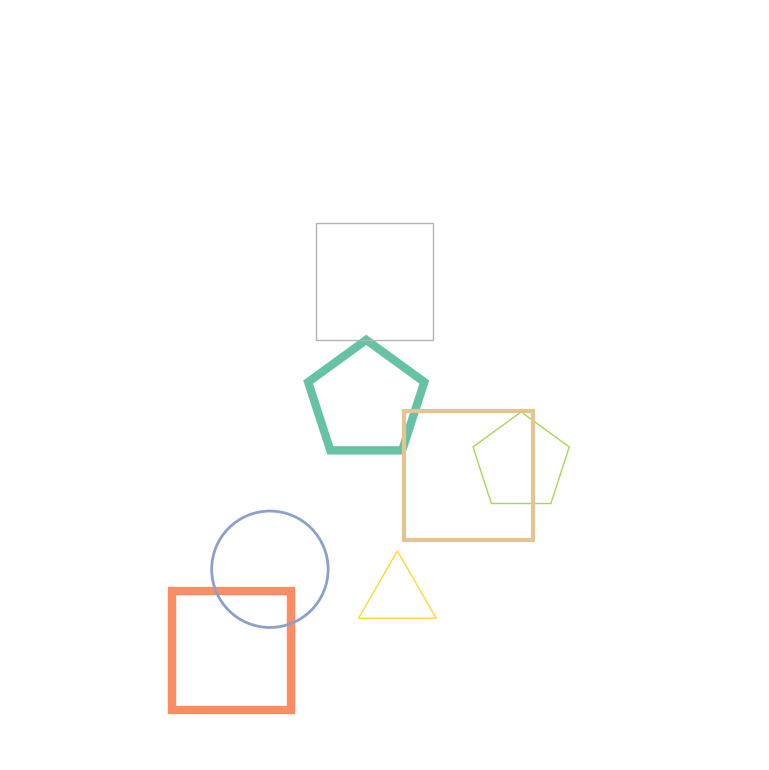[{"shape": "pentagon", "thickness": 3, "radius": 0.4, "center": [0.476, 0.479]}, {"shape": "square", "thickness": 3, "radius": 0.39, "center": [0.301, 0.155]}, {"shape": "circle", "thickness": 1, "radius": 0.38, "center": [0.351, 0.261]}, {"shape": "pentagon", "thickness": 0.5, "radius": 0.33, "center": [0.677, 0.399]}, {"shape": "triangle", "thickness": 0.5, "radius": 0.29, "center": [0.516, 0.226]}, {"shape": "square", "thickness": 1.5, "radius": 0.42, "center": [0.608, 0.382]}, {"shape": "square", "thickness": 0.5, "radius": 0.38, "center": [0.486, 0.634]}]